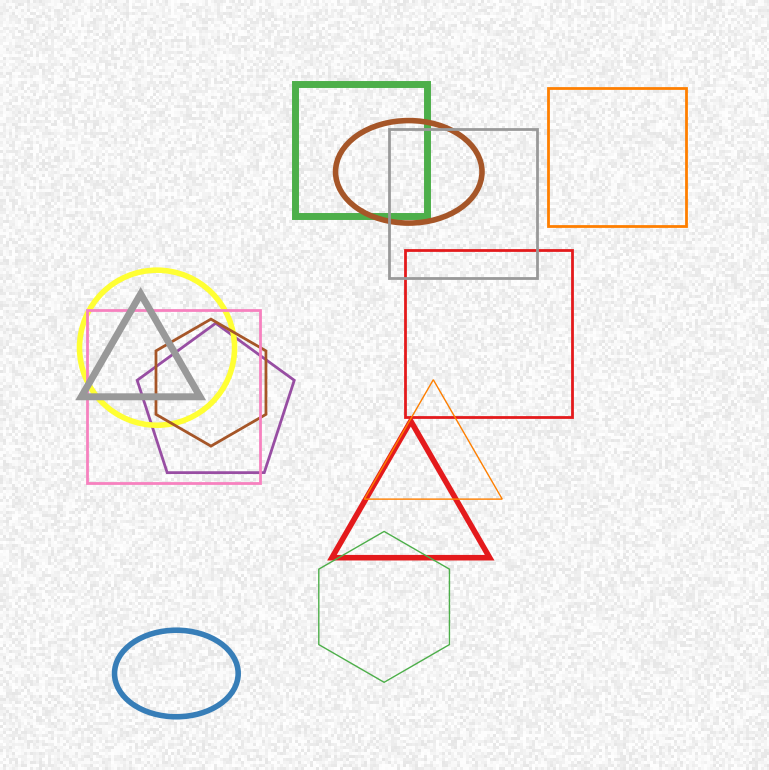[{"shape": "triangle", "thickness": 2, "radius": 0.59, "center": [0.534, 0.335]}, {"shape": "square", "thickness": 1, "radius": 0.54, "center": [0.634, 0.567]}, {"shape": "oval", "thickness": 2, "radius": 0.4, "center": [0.229, 0.125]}, {"shape": "hexagon", "thickness": 0.5, "radius": 0.49, "center": [0.499, 0.212]}, {"shape": "square", "thickness": 2.5, "radius": 0.43, "center": [0.469, 0.805]}, {"shape": "pentagon", "thickness": 1, "radius": 0.54, "center": [0.28, 0.473]}, {"shape": "triangle", "thickness": 0.5, "radius": 0.52, "center": [0.563, 0.403]}, {"shape": "square", "thickness": 1, "radius": 0.45, "center": [0.801, 0.796]}, {"shape": "circle", "thickness": 2, "radius": 0.5, "center": [0.204, 0.548]}, {"shape": "hexagon", "thickness": 1, "radius": 0.41, "center": [0.274, 0.503]}, {"shape": "oval", "thickness": 2, "radius": 0.48, "center": [0.531, 0.777]}, {"shape": "square", "thickness": 1, "radius": 0.56, "center": [0.225, 0.485]}, {"shape": "triangle", "thickness": 2.5, "radius": 0.45, "center": [0.183, 0.529]}, {"shape": "square", "thickness": 1, "radius": 0.48, "center": [0.601, 0.736]}]